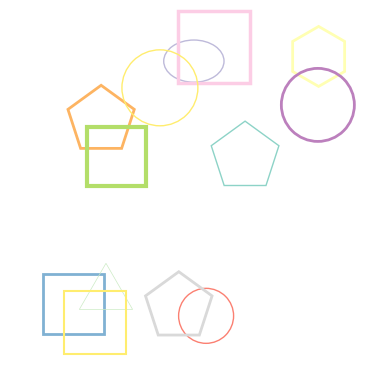[{"shape": "pentagon", "thickness": 1, "radius": 0.46, "center": [0.637, 0.593]}, {"shape": "hexagon", "thickness": 2, "radius": 0.39, "center": [0.828, 0.853]}, {"shape": "oval", "thickness": 1, "radius": 0.39, "center": [0.504, 0.841]}, {"shape": "circle", "thickness": 1, "radius": 0.36, "center": [0.535, 0.18]}, {"shape": "square", "thickness": 2, "radius": 0.39, "center": [0.191, 0.211]}, {"shape": "pentagon", "thickness": 2, "radius": 0.45, "center": [0.263, 0.688]}, {"shape": "square", "thickness": 3, "radius": 0.38, "center": [0.303, 0.593]}, {"shape": "square", "thickness": 2.5, "radius": 0.47, "center": [0.556, 0.878]}, {"shape": "pentagon", "thickness": 2, "radius": 0.45, "center": [0.464, 0.203]}, {"shape": "circle", "thickness": 2, "radius": 0.47, "center": [0.826, 0.728]}, {"shape": "triangle", "thickness": 0.5, "radius": 0.4, "center": [0.275, 0.236]}, {"shape": "circle", "thickness": 1, "radius": 0.49, "center": [0.415, 0.772]}, {"shape": "square", "thickness": 1.5, "radius": 0.4, "center": [0.247, 0.162]}]